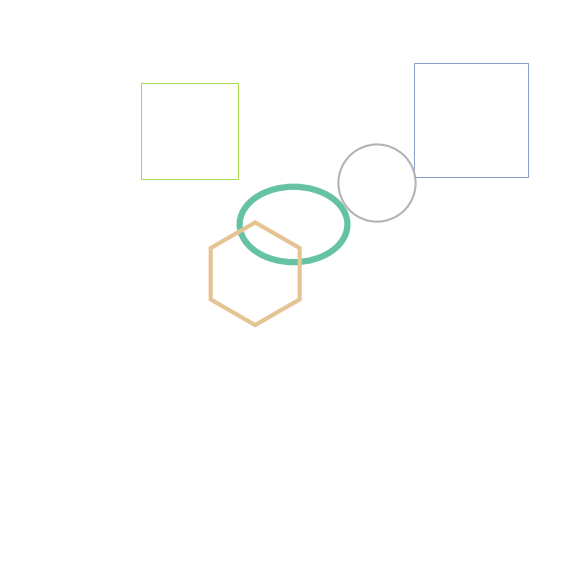[{"shape": "oval", "thickness": 3, "radius": 0.47, "center": [0.508, 0.61]}, {"shape": "square", "thickness": 0.5, "radius": 0.49, "center": [0.816, 0.791]}, {"shape": "square", "thickness": 0.5, "radius": 0.42, "center": [0.328, 0.772]}, {"shape": "hexagon", "thickness": 2, "radius": 0.44, "center": [0.442, 0.525]}, {"shape": "circle", "thickness": 1, "radius": 0.33, "center": [0.653, 0.682]}]